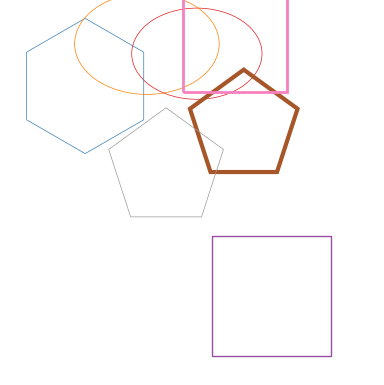[{"shape": "oval", "thickness": 0.5, "radius": 0.85, "center": [0.511, 0.861]}, {"shape": "hexagon", "thickness": 0.5, "radius": 0.88, "center": [0.221, 0.777]}, {"shape": "square", "thickness": 1, "radius": 0.78, "center": [0.705, 0.23]}, {"shape": "oval", "thickness": 0.5, "radius": 0.94, "center": [0.382, 0.886]}, {"shape": "pentagon", "thickness": 3, "radius": 0.73, "center": [0.633, 0.672]}, {"shape": "square", "thickness": 2, "radius": 0.68, "center": [0.61, 0.897]}, {"shape": "pentagon", "thickness": 0.5, "radius": 0.78, "center": [0.431, 0.563]}]